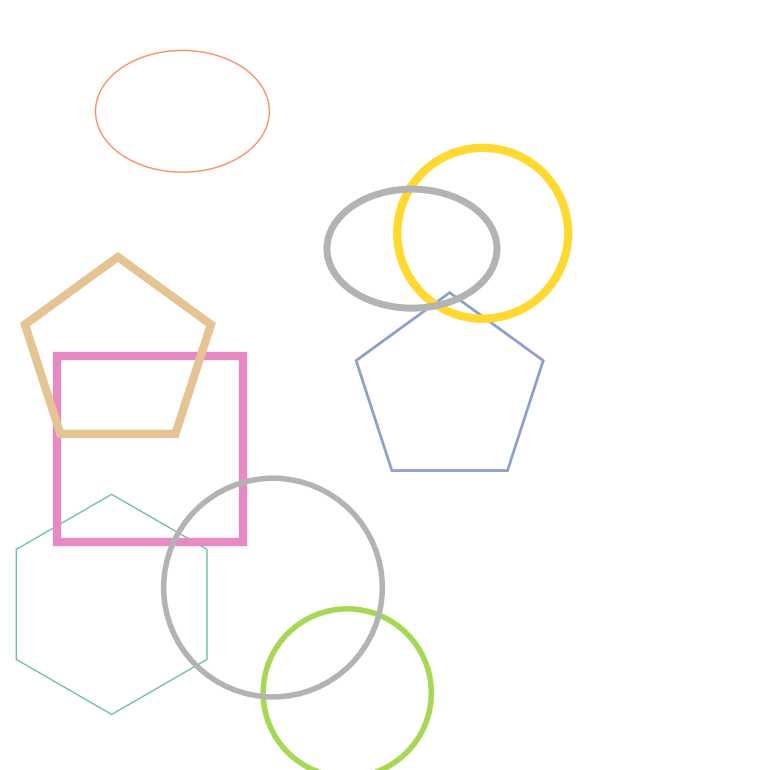[{"shape": "hexagon", "thickness": 0.5, "radius": 0.71, "center": [0.145, 0.215]}, {"shape": "oval", "thickness": 0.5, "radius": 0.56, "center": [0.237, 0.855]}, {"shape": "pentagon", "thickness": 1, "radius": 0.64, "center": [0.584, 0.492]}, {"shape": "square", "thickness": 3, "radius": 0.6, "center": [0.195, 0.417]}, {"shape": "circle", "thickness": 2, "radius": 0.55, "center": [0.451, 0.1]}, {"shape": "circle", "thickness": 3, "radius": 0.55, "center": [0.627, 0.697]}, {"shape": "pentagon", "thickness": 3, "radius": 0.64, "center": [0.153, 0.539]}, {"shape": "circle", "thickness": 2, "radius": 0.71, "center": [0.355, 0.237]}, {"shape": "oval", "thickness": 2.5, "radius": 0.55, "center": [0.535, 0.677]}]